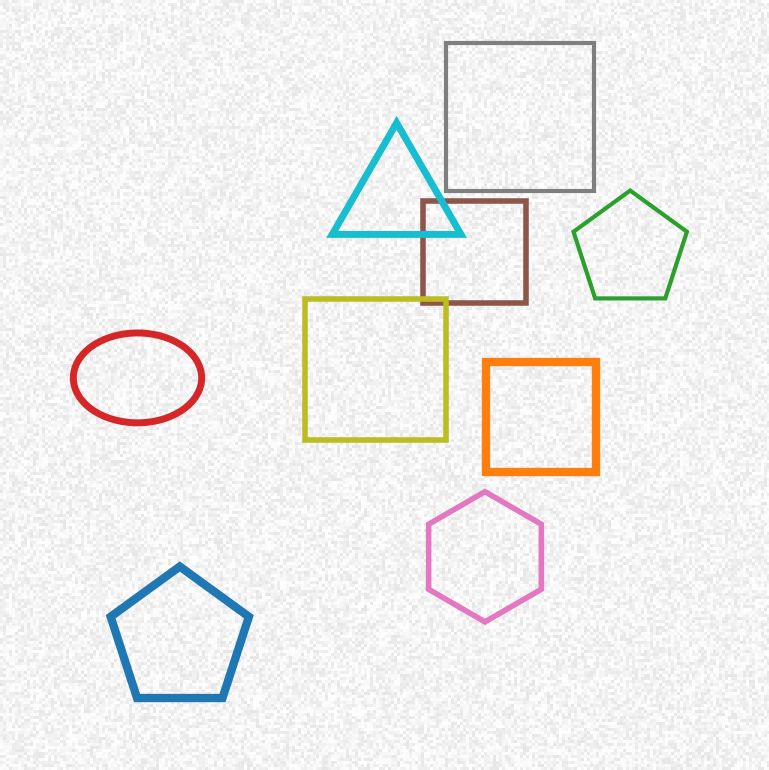[{"shape": "pentagon", "thickness": 3, "radius": 0.47, "center": [0.233, 0.17]}, {"shape": "square", "thickness": 3, "radius": 0.36, "center": [0.703, 0.459]}, {"shape": "pentagon", "thickness": 1.5, "radius": 0.39, "center": [0.818, 0.675]}, {"shape": "oval", "thickness": 2.5, "radius": 0.42, "center": [0.179, 0.509]}, {"shape": "square", "thickness": 2, "radius": 0.33, "center": [0.616, 0.673]}, {"shape": "hexagon", "thickness": 2, "radius": 0.42, "center": [0.63, 0.277]}, {"shape": "square", "thickness": 1.5, "radius": 0.48, "center": [0.676, 0.848]}, {"shape": "square", "thickness": 2, "radius": 0.46, "center": [0.488, 0.52]}, {"shape": "triangle", "thickness": 2.5, "radius": 0.48, "center": [0.515, 0.744]}]